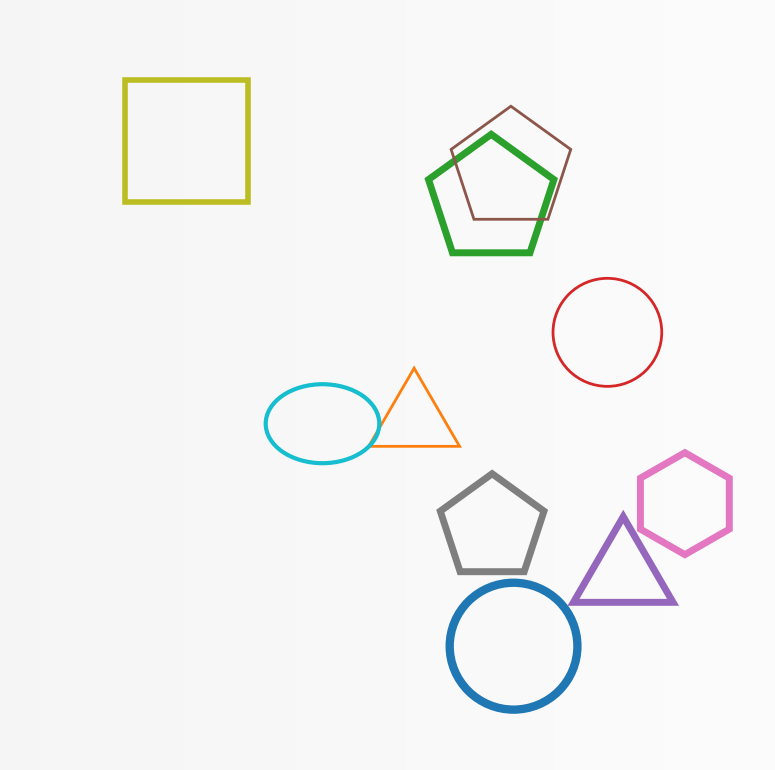[{"shape": "circle", "thickness": 3, "radius": 0.41, "center": [0.663, 0.161]}, {"shape": "triangle", "thickness": 1, "radius": 0.34, "center": [0.534, 0.454]}, {"shape": "pentagon", "thickness": 2.5, "radius": 0.43, "center": [0.634, 0.741]}, {"shape": "circle", "thickness": 1, "radius": 0.35, "center": [0.784, 0.568]}, {"shape": "triangle", "thickness": 2.5, "radius": 0.37, "center": [0.804, 0.255]}, {"shape": "pentagon", "thickness": 1, "radius": 0.41, "center": [0.659, 0.781]}, {"shape": "hexagon", "thickness": 2.5, "radius": 0.33, "center": [0.884, 0.346]}, {"shape": "pentagon", "thickness": 2.5, "radius": 0.35, "center": [0.635, 0.314]}, {"shape": "square", "thickness": 2, "radius": 0.4, "center": [0.241, 0.817]}, {"shape": "oval", "thickness": 1.5, "radius": 0.37, "center": [0.416, 0.45]}]